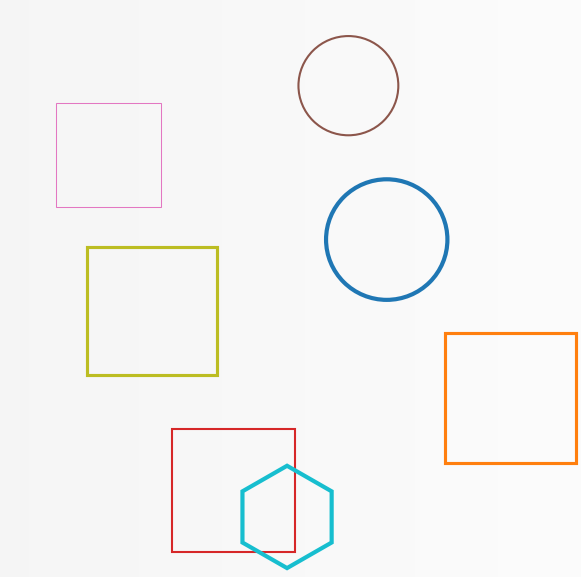[{"shape": "circle", "thickness": 2, "radius": 0.52, "center": [0.665, 0.584]}, {"shape": "square", "thickness": 1.5, "radius": 0.56, "center": [0.879, 0.309]}, {"shape": "square", "thickness": 1, "radius": 0.53, "center": [0.402, 0.15]}, {"shape": "circle", "thickness": 1, "radius": 0.43, "center": [0.599, 0.851]}, {"shape": "square", "thickness": 0.5, "radius": 0.45, "center": [0.187, 0.731]}, {"shape": "square", "thickness": 1.5, "radius": 0.56, "center": [0.262, 0.461]}, {"shape": "hexagon", "thickness": 2, "radius": 0.44, "center": [0.494, 0.104]}]